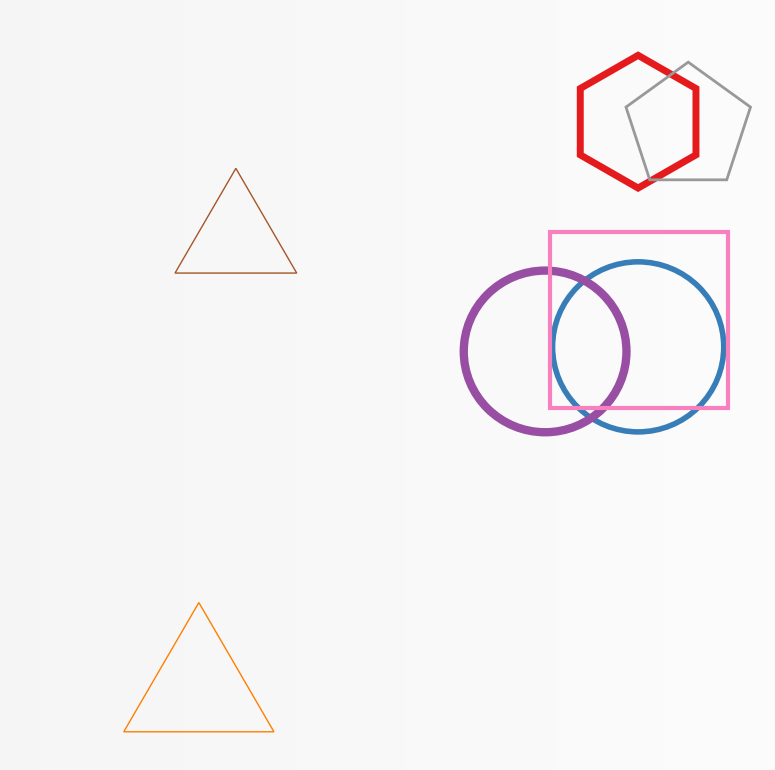[{"shape": "hexagon", "thickness": 2.5, "radius": 0.43, "center": [0.823, 0.842]}, {"shape": "circle", "thickness": 2, "radius": 0.55, "center": [0.823, 0.55]}, {"shape": "circle", "thickness": 3, "radius": 0.52, "center": [0.703, 0.544]}, {"shape": "triangle", "thickness": 0.5, "radius": 0.56, "center": [0.257, 0.106]}, {"shape": "triangle", "thickness": 0.5, "radius": 0.45, "center": [0.304, 0.691]}, {"shape": "square", "thickness": 1.5, "radius": 0.57, "center": [0.825, 0.584]}, {"shape": "pentagon", "thickness": 1, "radius": 0.42, "center": [0.888, 0.835]}]